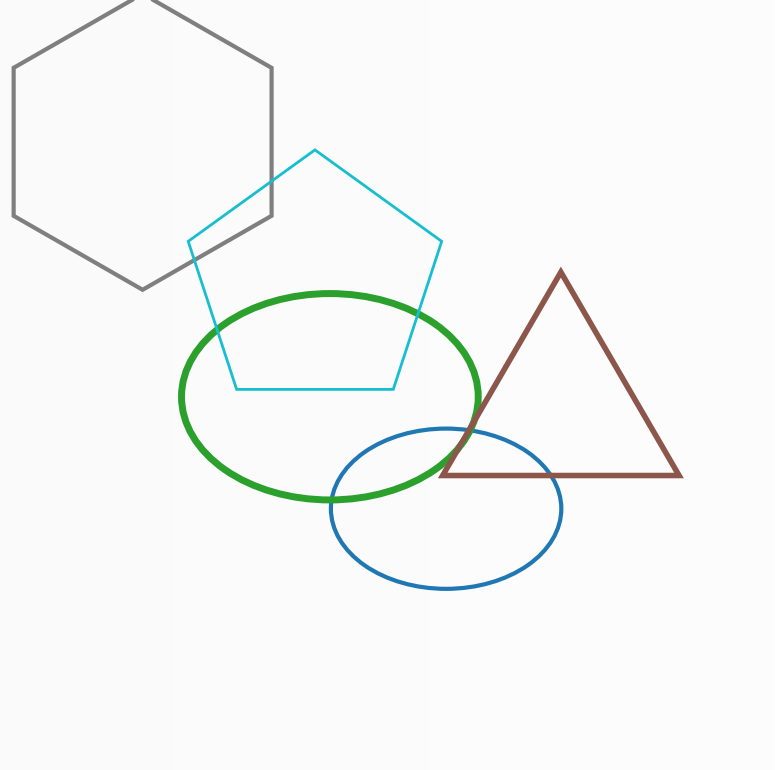[{"shape": "oval", "thickness": 1.5, "radius": 0.74, "center": [0.576, 0.339]}, {"shape": "oval", "thickness": 2.5, "radius": 0.96, "center": [0.426, 0.485]}, {"shape": "triangle", "thickness": 2, "radius": 0.88, "center": [0.724, 0.471]}, {"shape": "hexagon", "thickness": 1.5, "radius": 0.96, "center": [0.184, 0.816]}, {"shape": "pentagon", "thickness": 1, "radius": 0.86, "center": [0.406, 0.633]}]